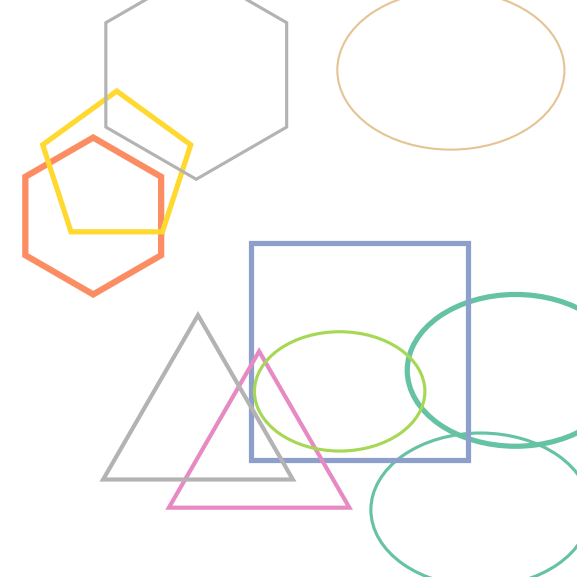[{"shape": "oval", "thickness": 2.5, "radius": 0.94, "center": [0.893, 0.358]}, {"shape": "oval", "thickness": 1.5, "radius": 0.95, "center": [0.832, 0.116]}, {"shape": "hexagon", "thickness": 3, "radius": 0.68, "center": [0.161, 0.625]}, {"shape": "square", "thickness": 2.5, "radius": 0.94, "center": [0.622, 0.39]}, {"shape": "triangle", "thickness": 2, "radius": 0.9, "center": [0.449, 0.21]}, {"shape": "oval", "thickness": 1.5, "radius": 0.74, "center": [0.588, 0.321]}, {"shape": "pentagon", "thickness": 2.5, "radius": 0.67, "center": [0.202, 0.707]}, {"shape": "oval", "thickness": 1, "radius": 0.98, "center": [0.781, 0.878]}, {"shape": "triangle", "thickness": 2, "radius": 0.95, "center": [0.343, 0.264]}, {"shape": "hexagon", "thickness": 1.5, "radius": 0.9, "center": [0.34, 0.869]}]